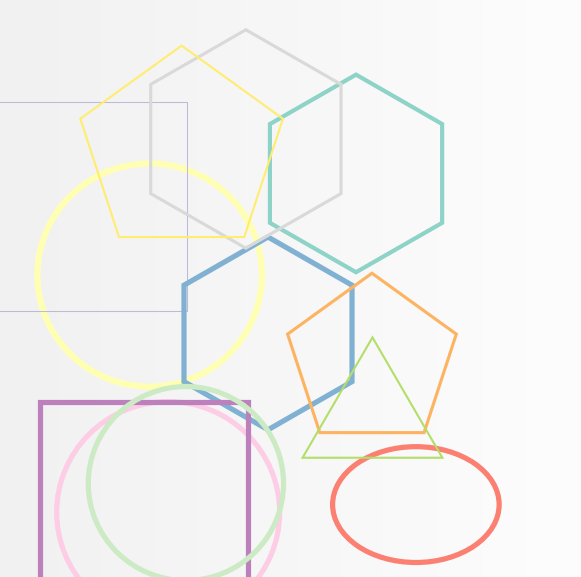[{"shape": "hexagon", "thickness": 2, "radius": 0.86, "center": [0.613, 0.699]}, {"shape": "circle", "thickness": 3, "radius": 0.97, "center": [0.257, 0.523]}, {"shape": "square", "thickness": 0.5, "radius": 0.91, "center": [0.141, 0.641]}, {"shape": "oval", "thickness": 2.5, "radius": 0.72, "center": [0.715, 0.125]}, {"shape": "hexagon", "thickness": 2.5, "radius": 0.83, "center": [0.461, 0.422]}, {"shape": "pentagon", "thickness": 1.5, "radius": 0.76, "center": [0.64, 0.373]}, {"shape": "triangle", "thickness": 1, "radius": 0.69, "center": [0.641, 0.276]}, {"shape": "circle", "thickness": 2.5, "radius": 0.96, "center": [0.289, 0.112]}, {"shape": "hexagon", "thickness": 1.5, "radius": 0.95, "center": [0.423, 0.758]}, {"shape": "square", "thickness": 2.5, "radius": 0.9, "center": [0.248, 0.124]}, {"shape": "circle", "thickness": 2.5, "radius": 0.84, "center": [0.32, 0.162]}, {"shape": "pentagon", "thickness": 1, "radius": 0.92, "center": [0.312, 0.737]}]